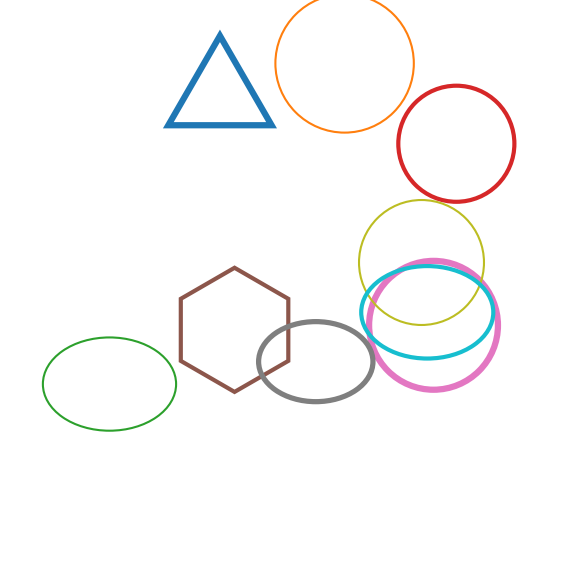[{"shape": "triangle", "thickness": 3, "radius": 0.52, "center": [0.381, 0.834]}, {"shape": "circle", "thickness": 1, "radius": 0.6, "center": [0.597, 0.889]}, {"shape": "oval", "thickness": 1, "radius": 0.58, "center": [0.19, 0.334]}, {"shape": "circle", "thickness": 2, "radius": 0.5, "center": [0.79, 0.75]}, {"shape": "hexagon", "thickness": 2, "radius": 0.54, "center": [0.406, 0.428]}, {"shape": "circle", "thickness": 3, "radius": 0.56, "center": [0.751, 0.436]}, {"shape": "oval", "thickness": 2.5, "radius": 0.5, "center": [0.547, 0.373]}, {"shape": "circle", "thickness": 1, "radius": 0.54, "center": [0.73, 0.545]}, {"shape": "oval", "thickness": 2, "radius": 0.57, "center": [0.74, 0.458]}]